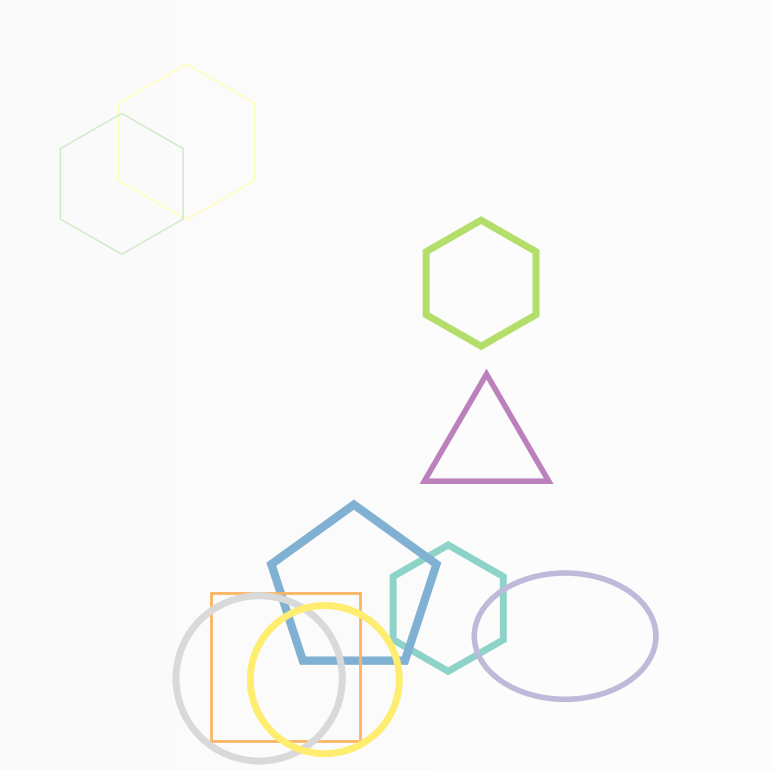[{"shape": "hexagon", "thickness": 2.5, "radius": 0.41, "center": [0.578, 0.21]}, {"shape": "hexagon", "thickness": 0.5, "radius": 0.51, "center": [0.241, 0.816]}, {"shape": "oval", "thickness": 2, "radius": 0.59, "center": [0.729, 0.174]}, {"shape": "pentagon", "thickness": 3, "radius": 0.56, "center": [0.457, 0.233]}, {"shape": "square", "thickness": 1, "radius": 0.48, "center": [0.368, 0.134]}, {"shape": "hexagon", "thickness": 2.5, "radius": 0.41, "center": [0.621, 0.632]}, {"shape": "circle", "thickness": 2.5, "radius": 0.54, "center": [0.334, 0.119]}, {"shape": "triangle", "thickness": 2, "radius": 0.46, "center": [0.628, 0.421]}, {"shape": "hexagon", "thickness": 0.5, "radius": 0.46, "center": [0.157, 0.761]}, {"shape": "circle", "thickness": 2.5, "radius": 0.48, "center": [0.419, 0.117]}]